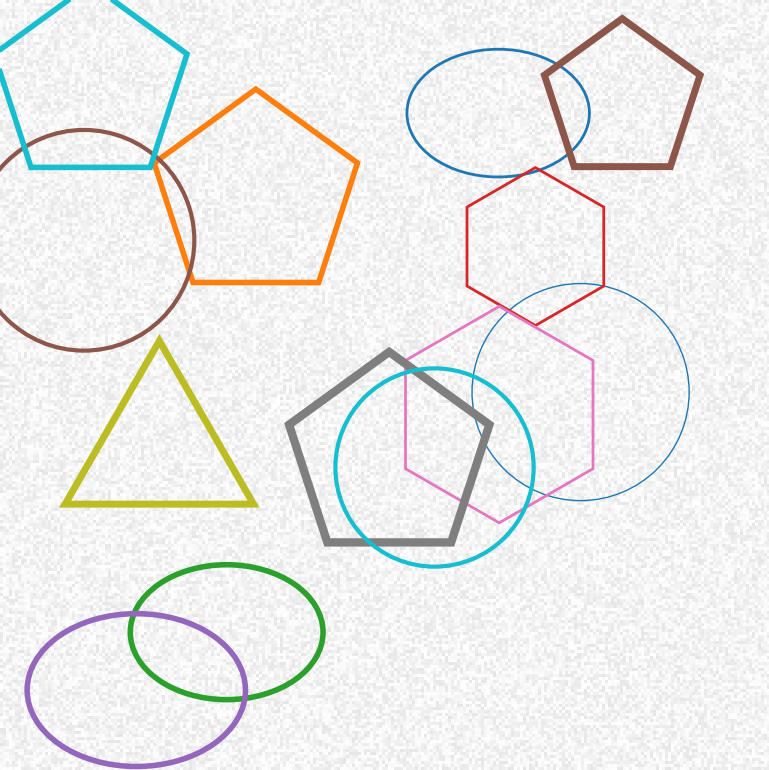[{"shape": "circle", "thickness": 0.5, "radius": 0.7, "center": [0.754, 0.491]}, {"shape": "oval", "thickness": 1, "radius": 0.59, "center": [0.647, 0.853]}, {"shape": "pentagon", "thickness": 2, "radius": 0.69, "center": [0.332, 0.745]}, {"shape": "oval", "thickness": 2, "radius": 0.63, "center": [0.294, 0.179]}, {"shape": "hexagon", "thickness": 1, "radius": 0.51, "center": [0.695, 0.68]}, {"shape": "oval", "thickness": 2, "radius": 0.71, "center": [0.177, 0.104]}, {"shape": "pentagon", "thickness": 2.5, "radius": 0.53, "center": [0.808, 0.87]}, {"shape": "circle", "thickness": 1.5, "radius": 0.72, "center": [0.109, 0.688]}, {"shape": "hexagon", "thickness": 1, "radius": 0.7, "center": [0.648, 0.462]}, {"shape": "pentagon", "thickness": 3, "radius": 0.68, "center": [0.505, 0.406]}, {"shape": "triangle", "thickness": 2.5, "radius": 0.71, "center": [0.207, 0.416]}, {"shape": "circle", "thickness": 1.5, "radius": 0.64, "center": [0.564, 0.393]}, {"shape": "pentagon", "thickness": 2, "radius": 0.66, "center": [0.118, 0.889]}]